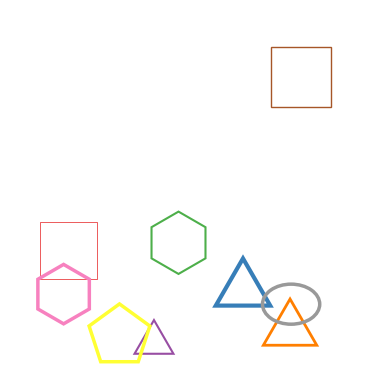[{"shape": "square", "thickness": 0.5, "radius": 0.37, "center": [0.177, 0.35]}, {"shape": "triangle", "thickness": 3, "radius": 0.41, "center": [0.631, 0.247]}, {"shape": "hexagon", "thickness": 1.5, "radius": 0.4, "center": [0.464, 0.369]}, {"shape": "triangle", "thickness": 1.5, "radius": 0.29, "center": [0.4, 0.11]}, {"shape": "triangle", "thickness": 2, "radius": 0.4, "center": [0.753, 0.143]}, {"shape": "pentagon", "thickness": 2.5, "radius": 0.41, "center": [0.31, 0.128]}, {"shape": "square", "thickness": 1, "radius": 0.39, "center": [0.782, 0.8]}, {"shape": "hexagon", "thickness": 2.5, "radius": 0.39, "center": [0.165, 0.236]}, {"shape": "oval", "thickness": 2.5, "radius": 0.37, "center": [0.756, 0.21]}]